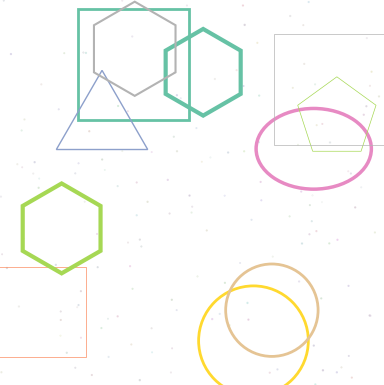[{"shape": "square", "thickness": 2, "radius": 0.72, "center": [0.346, 0.833]}, {"shape": "hexagon", "thickness": 3, "radius": 0.56, "center": [0.528, 0.812]}, {"shape": "square", "thickness": 0.5, "radius": 0.58, "center": [0.105, 0.19]}, {"shape": "triangle", "thickness": 1, "radius": 0.69, "center": [0.265, 0.68]}, {"shape": "oval", "thickness": 2.5, "radius": 0.75, "center": [0.815, 0.613]}, {"shape": "hexagon", "thickness": 3, "radius": 0.58, "center": [0.16, 0.407]}, {"shape": "pentagon", "thickness": 0.5, "radius": 0.53, "center": [0.875, 0.694]}, {"shape": "circle", "thickness": 2, "radius": 0.71, "center": [0.658, 0.115]}, {"shape": "circle", "thickness": 2, "radius": 0.6, "center": [0.706, 0.194]}, {"shape": "hexagon", "thickness": 1.5, "radius": 0.61, "center": [0.35, 0.873]}, {"shape": "square", "thickness": 0.5, "radius": 0.72, "center": [0.855, 0.767]}]